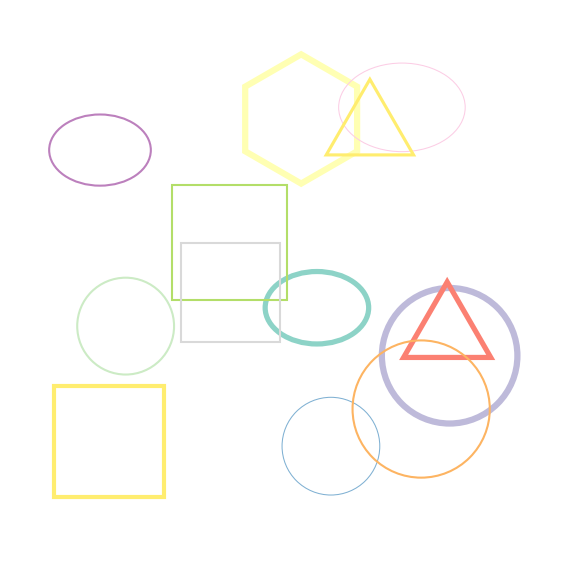[{"shape": "oval", "thickness": 2.5, "radius": 0.45, "center": [0.549, 0.466]}, {"shape": "hexagon", "thickness": 3, "radius": 0.56, "center": [0.521, 0.793]}, {"shape": "circle", "thickness": 3, "radius": 0.59, "center": [0.779, 0.383]}, {"shape": "triangle", "thickness": 2.5, "radius": 0.44, "center": [0.774, 0.424]}, {"shape": "circle", "thickness": 0.5, "radius": 0.42, "center": [0.573, 0.227]}, {"shape": "circle", "thickness": 1, "radius": 0.59, "center": [0.729, 0.291]}, {"shape": "square", "thickness": 1, "radius": 0.5, "center": [0.397, 0.579]}, {"shape": "oval", "thickness": 0.5, "radius": 0.55, "center": [0.696, 0.813]}, {"shape": "square", "thickness": 1, "radius": 0.43, "center": [0.399, 0.492]}, {"shape": "oval", "thickness": 1, "radius": 0.44, "center": [0.173, 0.739]}, {"shape": "circle", "thickness": 1, "radius": 0.42, "center": [0.218, 0.434]}, {"shape": "triangle", "thickness": 1.5, "radius": 0.44, "center": [0.64, 0.775]}, {"shape": "square", "thickness": 2, "radius": 0.48, "center": [0.189, 0.235]}]